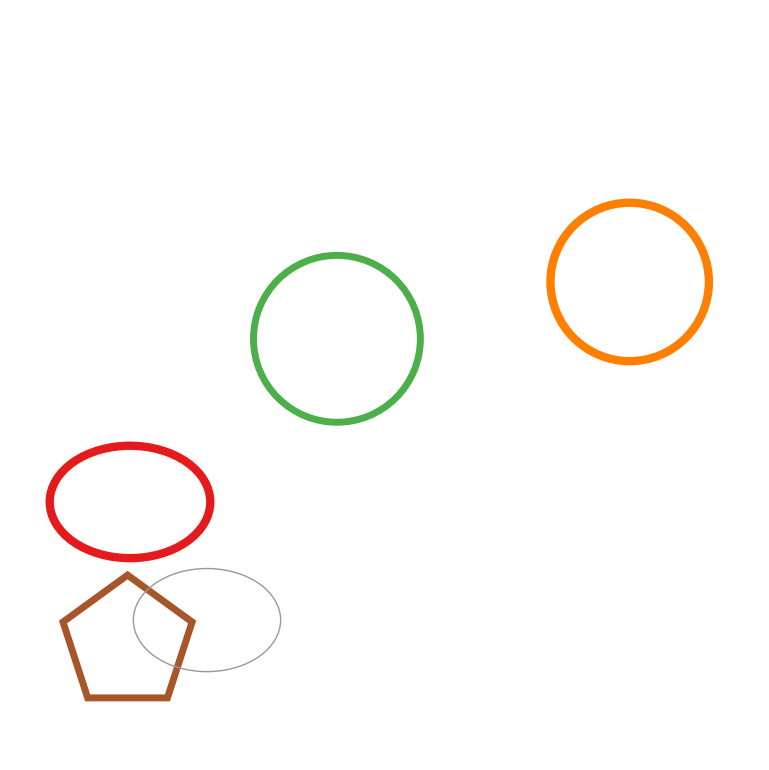[{"shape": "oval", "thickness": 3, "radius": 0.52, "center": [0.169, 0.348]}, {"shape": "circle", "thickness": 2.5, "radius": 0.54, "center": [0.438, 0.56]}, {"shape": "circle", "thickness": 3, "radius": 0.51, "center": [0.818, 0.634]}, {"shape": "pentagon", "thickness": 2.5, "radius": 0.44, "center": [0.166, 0.165]}, {"shape": "oval", "thickness": 0.5, "radius": 0.48, "center": [0.269, 0.195]}]